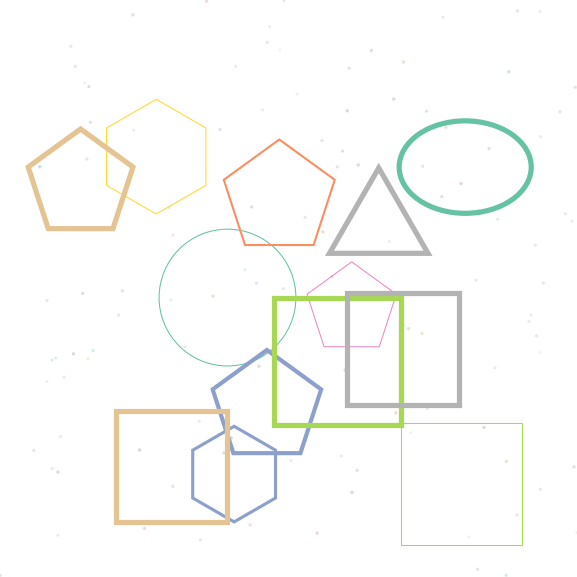[{"shape": "oval", "thickness": 2.5, "radius": 0.57, "center": [0.806, 0.71]}, {"shape": "circle", "thickness": 0.5, "radius": 0.59, "center": [0.394, 0.484]}, {"shape": "pentagon", "thickness": 1, "radius": 0.51, "center": [0.484, 0.657]}, {"shape": "hexagon", "thickness": 1.5, "radius": 0.41, "center": [0.405, 0.178]}, {"shape": "pentagon", "thickness": 2, "radius": 0.49, "center": [0.462, 0.294]}, {"shape": "pentagon", "thickness": 0.5, "radius": 0.41, "center": [0.609, 0.464]}, {"shape": "square", "thickness": 0.5, "radius": 0.53, "center": [0.799, 0.161]}, {"shape": "square", "thickness": 2.5, "radius": 0.55, "center": [0.585, 0.374]}, {"shape": "hexagon", "thickness": 0.5, "radius": 0.5, "center": [0.271, 0.728]}, {"shape": "square", "thickness": 2.5, "radius": 0.48, "center": [0.296, 0.191]}, {"shape": "pentagon", "thickness": 2.5, "radius": 0.48, "center": [0.14, 0.68]}, {"shape": "triangle", "thickness": 2.5, "radius": 0.49, "center": [0.656, 0.61]}, {"shape": "square", "thickness": 2.5, "radius": 0.48, "center": [0.698, 0.395]}]